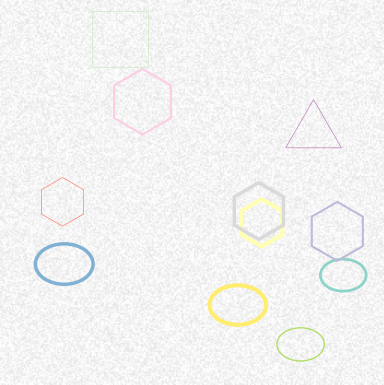[{"shape": "oval", "thickness": 2, "radius": 0.3, "center": [0.892, 0.285]}, {"shape": "hexagon", "thickness": 3, "radius": 0.31, "center": [0.68, 0.421]}, {"shape": "hexagon", "thickness": 1.5, "radius": 0.38, "center": [0.876, 0.399]}, {"shape": "hexagon", "thickness": 0.5, "radius": 0.32, "center": [0.162, 0.476]}, {"shape": "oval", "thickness": 2.5, "radius": 0.37, "center": [0.167, 0.314]}, {"shape": "oval", "thickness": 1, "radius": 0.31, "center": [0.781, 0.106]}, {"shape": "hexagon", "thickness": 1.5, "radius": 0.43, "center": [0.37, 0.736]}, {"shape": "hexagon", "thickness": 2.5, "radius": 0.37, "center": [0.672, 0.452]}, {"shape": "triangle", "thickness": 0.5, "radius": 0.42, "center": [0.814, 0.658]}, {"shape": "square", "thickness": 0.5, "radius": 0.36, "center": [0.312, 0.899]}, {"shape": "oval", "thickness": 3, "radius": 0.37, "center": [0.618, 0.208]}]